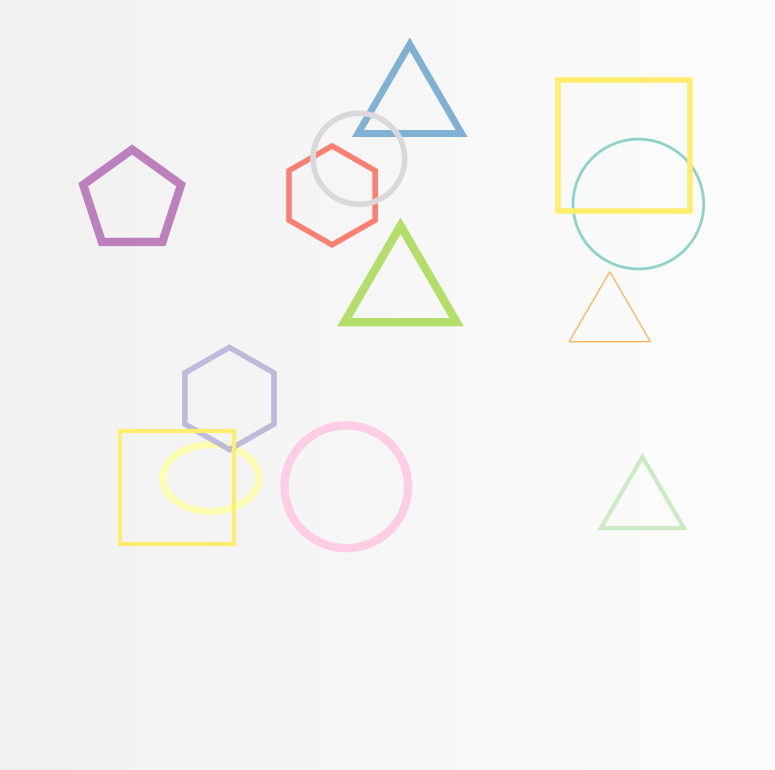[{"shape": "circle", "thickness": 1, "radius": 0.42, "center": [0.824, 0.735]}, {"shape": "oval", "thickness": 2.5, "radius": 0.31, "center": [0.272, 0.379]}, {"shape": "hexagon", "thickness": 2, "radius": 0.33, "center": [0.296, 0.482]}, {"shape": "hexagon", "thickness": 2, "radius": 0.32, "center": [0.428, 0.746]}, {"shape": "triangle", "thickness": 2.5, "radius": 0.39, "center": [0.529, 0.865]}, {"shape": "triangle", "thickness": 0.5, "radius": 0.3, "center": [0.787, 0.587]}, {"shape": "triangle", "thickness": 3, "radius": 0.42, "center": [0.517, 0.623]}, {"shape": "circle", "thickness": 3, "radius": 0.4, "center": [0.447, 0.368]}, {"shape": "circle", "thickness": 2, "radius": 0.3, "center": [0.463, 0.794]}, {"shape": "pentagon", "thickness": 3, "radius": 0.33, "center": [0.17, 0.74]}, {"shape": "triangle", "thickness": 1.5, "radius": 0.31, "center": [0.829, 0.345]}, {"shape": "square", "thickness": 1.5, "radius": 0.37, "center": [0.228, 0.367]}, {"shape": "square", "thickness": 2, "radius": 0.43, "center": [0.805, 0.811]}]